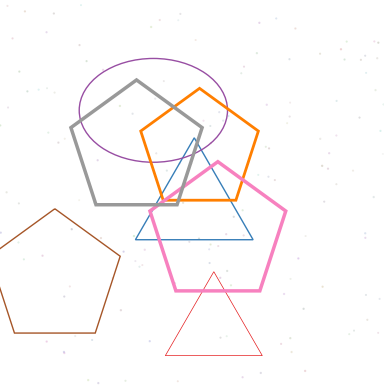[{"shape": "triangle", "thickness": 0.5, "radius": 0.73, "center": [0.555, 0.149]}, {"shape": "triangle", "thickness": 1, "radius": 0.88, "center": [0.505, 0.466]}, {"shape": "oval", "thickness": 1, "radius": 0.96, "center": [0.398, 0.713]}, {"shape": "pentagon", "thickness": 2, "radius": 0.8, "center": [0.518, 0.61]}, {"shape": "pentagon", "thickness": 1, "radius": 0.89, "center": [0.142, 0.279]}, {"shape": "pentagon", "thickness": 2.5, "radius": 0.93, "center": [0.566, 0.395]}, {"shape": "pentagon", "thickness": 2.5, "radius": 0.9, "center": [0.355, 0.613]}]